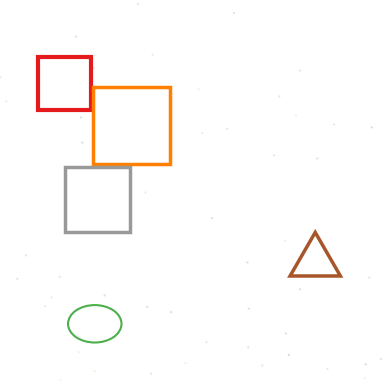[{"shape": "square", "thickness": 3, "radius": 0.34, "center": [0.167, 0.784]}, {"shape": "oval", "thickness": 1.5, "radius": 0.35, "center": [0.246, 0.159]}, {"shape": "square", "thickness": 2.5, "radius": 0.5, "center": [0.342, 0.675]}, {"shape": "triangle", "thickness": 2.5, "radius": 0.38, "center": [0.819, 0.321]}, {"shape": "square", "thickness": 2.5, "radius": 0.42, "center": [0.253, 0.481]}]